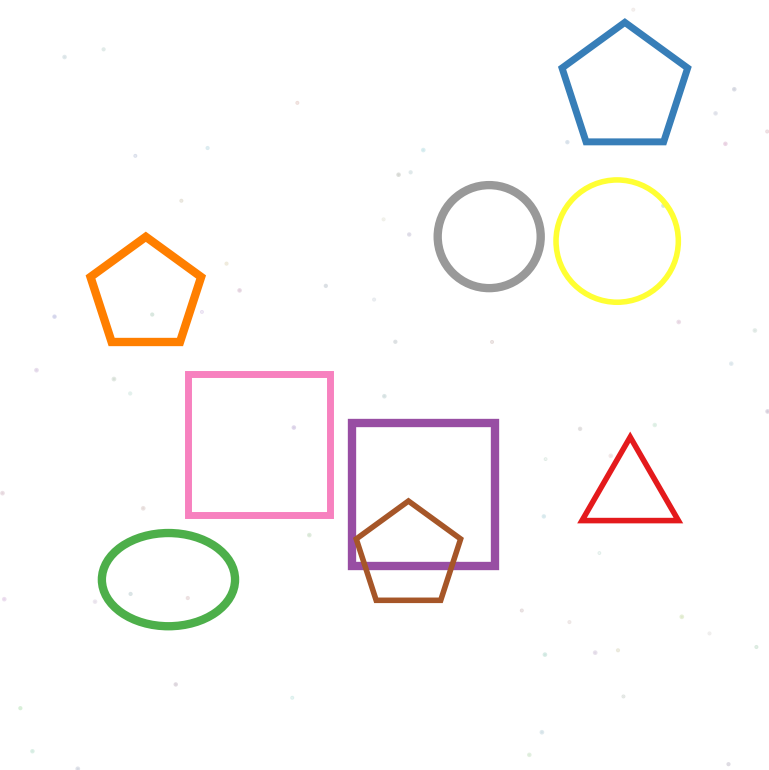[{"shape": "triangle", "thickness": 2, "radius": 0.36, "center": [0.818, 0.36]}, {"shape": "pentagon", "thickness": 2.5, "radius": 0.43, "center": [0.812, 0.885]}, {"shape": "oval", "thickness": 3, "radius": 0.43, "center": [0.219, 0.247]}, {"shape": "square", "thickness": 3, "radius": 0.46, "center": [0.55, 0.358]}, {"shape": "pentagon", "thickness": 3, "radius": 0.38, "center": [0.189, 0.617]}, {"shape": "circle", "thickness": 2, "radius": 0.4, "center": [0.802, 0.687]}, {"shape": "pentagon", "thickness": 2, "radius": 0.36, "center": [0.53, 0.278]}, {"shape": "square", "thickness": 2.5, "radius": 0.46, "center": [0.336, 0.422]}, {"shape": "circle", "thickness": 3, "radius": 0.33, "center": [0.635, 0.693]}]